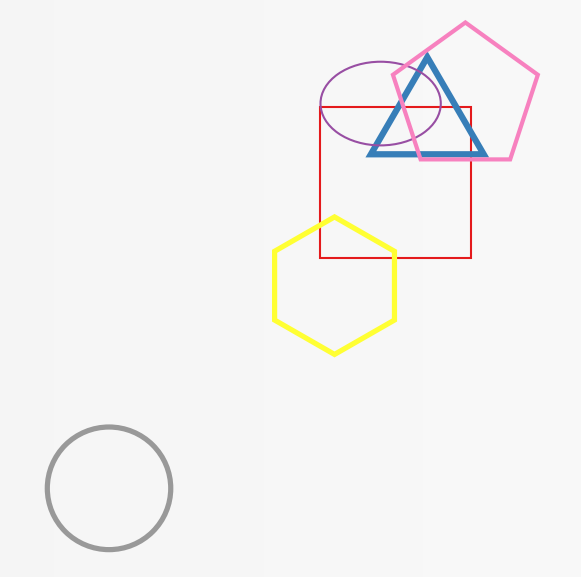[{"shape": "square", "thickness": 1, "radius": 0.65, "center": [0.68, 0.683]}, {"shape": "triangle", "thickness": 3, "radius": 0.56, "center": [0.735, 0.788]}, {"shape": "oval", "thickness": 1, "radius": 0.52, "center": [0.655, 0.82]}, {"shape": "hexagon", "thickness": 2.5, "radius": 0.6, "center": [0.576, 0.504]}, {"shape": "pentagon", "thickness": 2, "radius": 0.66, "center": [0.801, 0.829]}, {"shape": "circle", "thickness": 2.5, "radius": 0.53, "center": [0.188, 0.154]}]